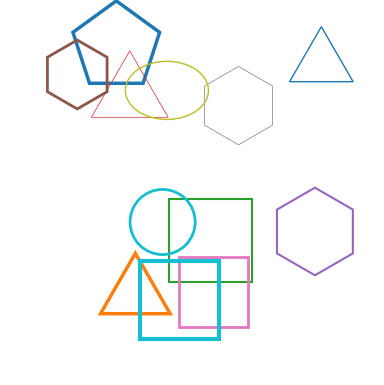[{"shape": "pentagon", "thickness": 2.5, "radius": 0.59, "center": [0.302, 0.879]}, {"shape": "triangle", "thickness": 1, "radius": 0.48, "center": [0.835, 0.835]}, {"shape": "triangle", "thickness": 2.5, "radius": 0.52, "center": [0.352, 0.237]}, {"shape": "square", "thickness": 1.5, "radius": 0.53, "center": [0.546, 0.375]}, {"shape": "triangle", "thickness": 0.5, "radius": 0.58, "center": [0.337, 0.753]}, {"shape": "hexagon", "thickness": 1.5, "radius": 0.57, "center": [0.818, 0.399]}, {"shape": "hexagon", "thickness": 2, "radius": 0.45, "center": [0.201, 0.807]}, {"shape": "square", "thickness": 2, "radius": 0.45, "center": [0.554, 0.242]}, {"shape": "hexagon", "thickness": 0.5, "radius": 0.51, "center": [0.62, 0.726]}, {"shape": "oval", "thickness": 1, "radius": 0.54, "center": [0.434, 0.765]}, {"shape": "square", "thickness": 3, "radius": 0.51, "center": [0.466, 0.221]}, {"shape": "circle", "thickness": 2, "radius": 0.42, "center": [0.422, 0.423]}]